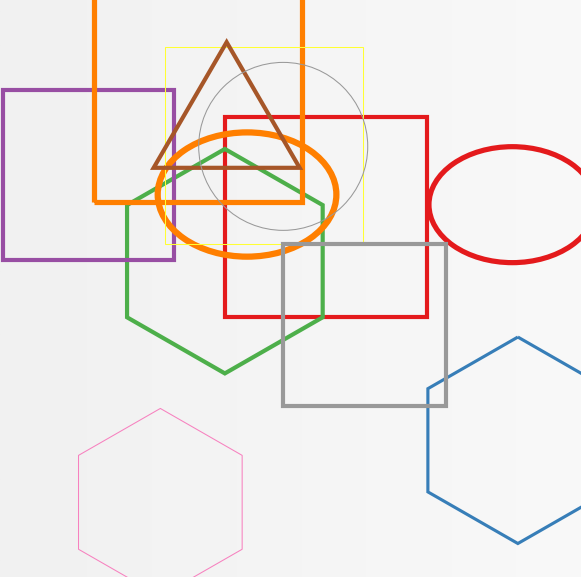[{"shape": "square", "thickness": 2, "radius": 0.87, "center": [0.56, 0.623]}, {"shape": "oval", "thickness": 2.5, "radius": 0.72, "center": [0.881, 0.645]}, {"shape": "hexagon", "thickness": 1.5, "radius": 0.89, "center": [0.891, 0.237]}, {"shape": "hexagon", "thickness": 2, "radius": 0.97, "center": [0.387, 0.547]}, {"shape": "square", "thickness": 2, "radius": 0.73, "center": [0.152, 0.696]}, {"shape": "oval", "thickness": 3, "radius": 0.77, "center": [0.425, 0.662]}, {"shape": "square", "thickness": 2.5, "radius": 0.89, "center": [0.341, 0.828]}, {"shape": "square", "thickness": 0.5, "radius": 0.85, "center": [0.454, 0.748]}, {"shape": "triangle", "thickness": 2, "radius": 0.73, "center": [0.39, 0.781]}, {"shape": "hexagon", "thickness": 0.5, "radius": 0.81, "center": [0.276, 0.129]}, {"shape": "circle", "thickness": 0.5, "radius": 0.73, "center": [0.487, 0.746]}, {"shape": "square", "thickness": 2, "radius": 0.7, "center": [0.627, 0.436]}]